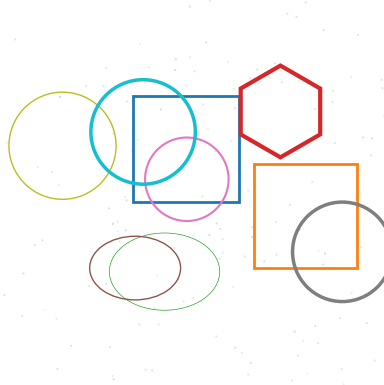[{"shape": "square", "thickness": 2, "radius": 0.69, "center": [0.482, 0.614]}, {"shape": "square", "thickness": 2, "radius": 0.67, "center": [0.794, 0.439]}, {"shape": "oval", "thickness": 0.5, "radius": 0.72, "center": [0.427, 0.294]}, {"shape": "hexagon", "thickness": 3, "radius": 0.6, "center": [0.728, 0.71]}, {"shape": "oval", "thickness": 1, "radius": 0.59, "center": [0.351, 0.304]}, {"shape": "circle", "thickness": 1.5, "radius": 0.54, "center": [0.485, 0.534]}, {"shape": "circle", "thickness": 2.5, "radius": 0.65, "center": [0.889, 0.346]}, {"shape": "circle", "thickness": 1, "radius": 0.7, "center": [0.162, 0.622]}, {"shape": "circle", "thickness": 2.5, "radius": 0.68, "center": [0.372, 0.657]}]